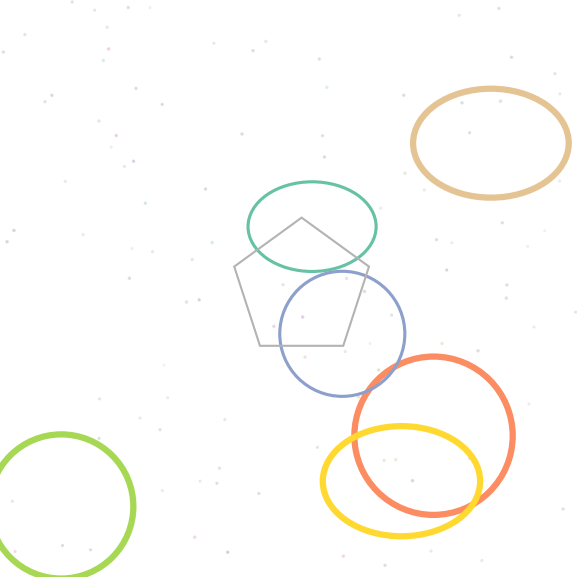[{"shape": "oval", "thickness": 1.5, "radius": 0.55, "center": [0.54, 0.607]}, {"shape": "circle", "thickness": 3, "radius": 0.69, "center": [0.751, 0.245]}, {"shape": "circle", "thickness": 1.5, "radius": 0.54, "center": [0.593, 0.421]}, {"shape": "circle", "thickness": 3, "radius": 0.62, "center": [0.106, 0.122]}, {"shape": "oval", "thickness": 3, "radius": 0.68, "center": [0.695, 0.166]}, {"shape": "oval", "thickness": 3, "radius": 0.67, "center": [0.85, 0.751]}, {"shape": "pentagon", "thickness": 1, "radius": 0.61, "center": [0.522, 0.5]}]